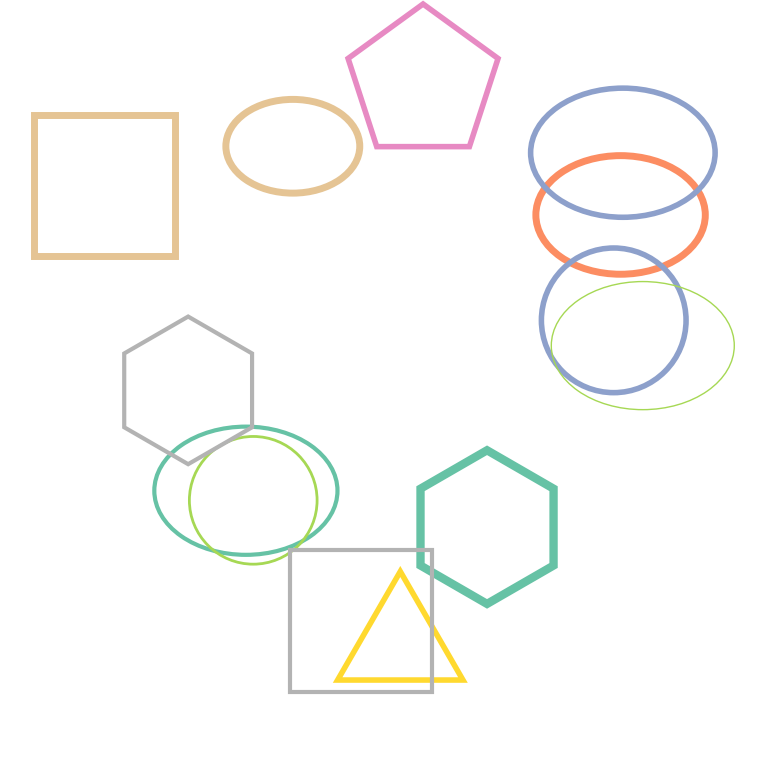[{"shape": "oval", "thickness": 1.5, "radius": 0.59, "center": [0.319, 0.363]}, {"shape": "hexagon", "thickness": 3, "radius": 0.5, "center": [0.633, 0.315]}, {"shape": "oval", "thickness": 2.5, "radius": 0.55, "center": [0.806, 0.721]}, {"shape": "oval", "thickness": 2, "radius": 0.6, "center": [0.809, 0.802]}, {"shape": "circle", "thickness": 2, "radius": 0.47, "center": [0.797, 0.584]}, {"shape": "pentagon", "thickness": 2, "radius": 0.51, "center": [0.549, 0.892]}, {"shape": "oval", "thickness": 0.5, "radius": 0.59, "center": [0.835, 0.551]}, {"shape": "circle", "thickness": 1, "radius": 0.41, "center": [0.329, 0.35]}, {"shape": "triangle", "thickness": 2, "radius": 0.47, "center": [0.52, 0.164]}, {"shape": "oval", "thickness": 2.5, "radius": 0.43, "center": [0.38, 0.81]}, {"shape": "square", "thickness": 2.5, "radius": 0.46, "center": [0.136, 0.759]}, {"shape": "square", "thickness": 1.5, "radius": 0.46, "center": [0.469, 0.194]}, {"shape": "hexagon", "thickness": 1.5, "radius": 0.48, "center": [0.244, 0.493]}]